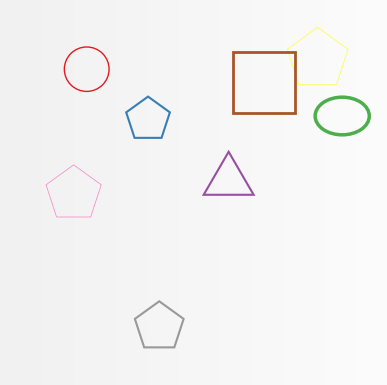[{"shape": "circle", "thickness": 1, "radius": 0.29, "center": [0.224, 0.82]}, {"shape": "pentagon", "thickness": 1.5, "radius": 0.3, "center": [0.382, 0.69]}, {"shape": "oval", "thickness": 2.5, "radius": 0.35, "center": [0.883, 0.699]}, {"shape": "triangle", "thickness": 1.5, "radius": 0.37, "center": [0.59, 0.531]}, {"shape": "pentagon", "thickness": 0.5, "radius": 0.41, "center": [0.82, 0.847]}, {"shape": "square", "thickness": 2, "radius": 0.4, "center": [0.681, 0.785]}, {"shape": "pentagon", "thickness": 0.5, "radius": 0.37, "center": [0.19, 0.497]}, {"shape": "pentagon", "thickness": 1.5, "radius": 0.33, "center": [0.411, 0.151]}]